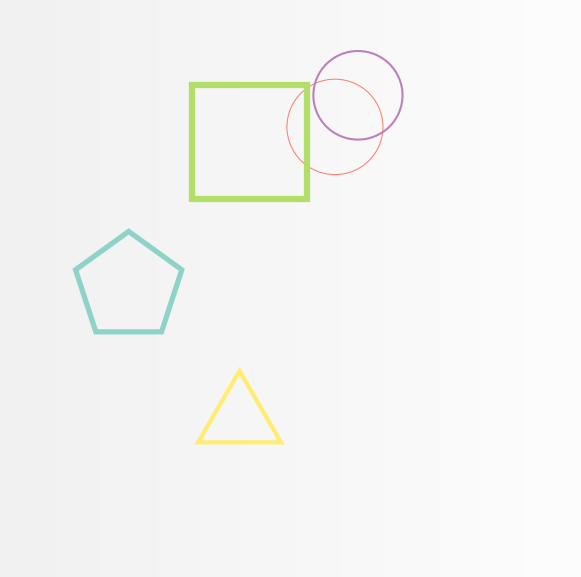[{"shape": "pentagon", "thickness": 2.5, "radius": 0.48, "center": [0.221, 0.502]}, {"shape": "circle", "thickness": 0.5, "radius": 0.41, "center": [0.576, 0.779]}, {"shape": "square", "thickness": 3, "radius": 0.5, "center": [0.429, 0.753]}, {"shape": "circle", "thickness": 1, "radius": 0.38, "center": [0.616, 0.834]}, {"shape": "triangle", "thickness": 2, "radius": 0.41, "center": [0.412, 0.274]}]